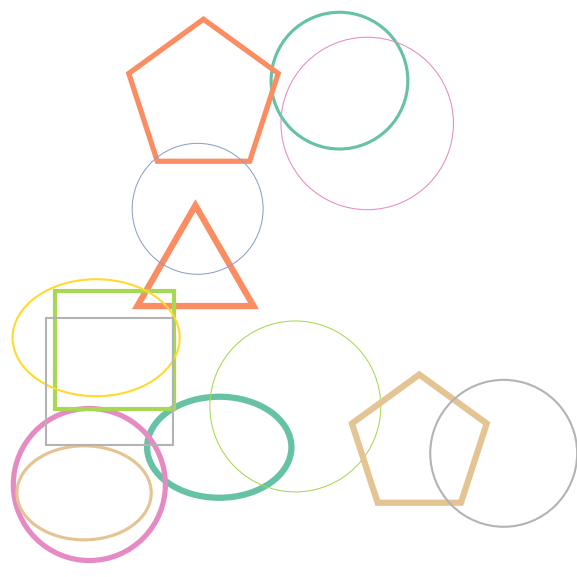[{"shape": "oval", "thickness": 3, "radius": 0.62, "center": [0.38, 0.225]}, {"shape": "circle", "thickness": 1.5, "radius": 0.59, "center": [0.588, 0.86]}, {"shape": "pentagon", "thickness": 2.5, "radius": 0.68, "center": [0.352, 0.83]}, {"shape": "triangle", "thickness": 3, "radius": 0.58, "center": [0.338, 0.527]}, {"shape": "circle", "thickness": 0.5, "radius": 0.57, "center": [0.342, 0.638]}, {"shape": "circle", "thickness": 0.5, "radius": 0.75, "center": [0.636, 0.785]}, {"shape": "circle", "thickness": 2.5, "radius": 0.66, "center": [0.155, 0.16]}, {"shape": "circle", "thickness": 0.5, "radius": 0.74, "center": [0.511, 0.295]}, {"shape": "square", "thickness": 2, "radius": 0.51, "center": [0.198, 0.393]}, {"shape": "oval", "thickness": 1, "radius": 0.72, "center": [0.166, 0.414]}, {"shape": "pentagon", "thickness": 3, "radius": 0.61, "center": [0.726, 0.228]}, {"shape": "oval", "thickness": 1.5, "radius": 0.58, "center": [0.146, 0.146]}, {"shape": "square", "thickness": 1, "radius": 0.55, "center": [0.19, 0.338]}, {"shape": "circle", "thickness": 1, "radius": 0.64, "center": [0.872, 0.214]}]